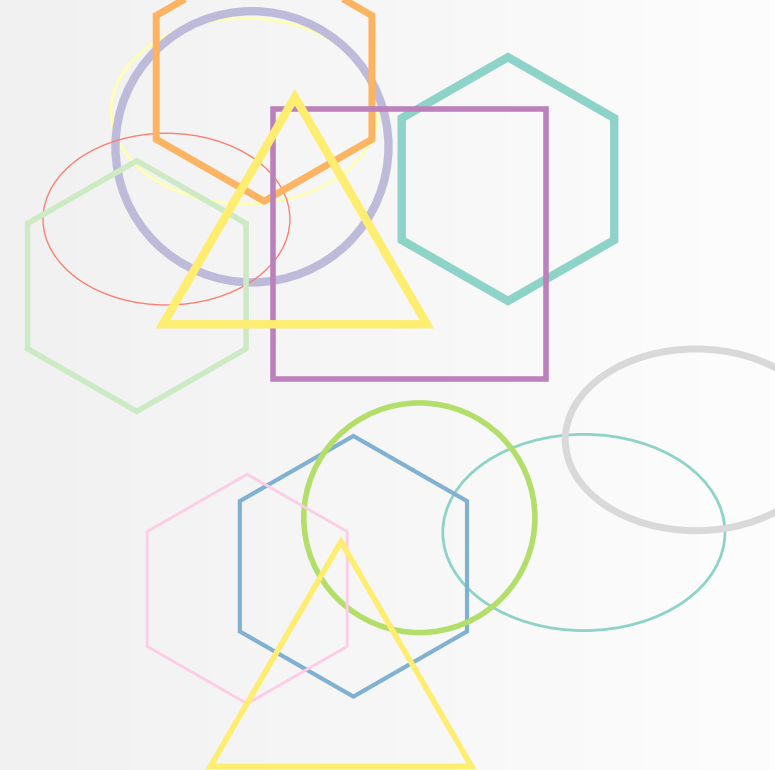[{"shape": "hexagon", "thickness": 3, "radius": 0.79, "center": [0.655, 0.767]}, {"shape": "oval", "thickness": 1, "radius": 0.91, "center": [0.753, 0.308]}, {"shape": "oval", "thickness": 1, "radius": 0.86, "center": [0.316, 0.856]}, {"shape": "circle", "thickness": 3, "radius": 0.88, "center": [0.325, 0.809]}, {"shape": "oval", "thickness": 0.5, "radius": 0.8, "center": [0.215, 0.715]}, {"shape": "hexagon", "thickness": 1.5, "radius": 0.85, "center": [0.456, 0.265]}, {"shape": "hexagon", "thickness": 2.5, "radius": 0.8, "center": [0.341, 0.899]}, {"shape": "circle", "thickness": 2, "radius": 0.75, "center": [0.541, 0.328]}, {"shape": "hexagon", "thickness": 1, "radius": 0.75, "center": [0.319, 0.235]}, {"shape": "oval", "thickness": 2.5, "radius": 0.84, "center": [0.898, 0.429]}, {"shape": "square", "thickness": 2, "radius": 0.88, "center": [0.528, 0.683]}, {"shape": "hexagon", "thickness": 2, "radius": 0.81, "center": [0.177, 0.628]}, {"shape": "triangle", "thickness": 2, "radius": 0.97, "center": [0.44, 0.102]}, {"shape": "triangle", "thickness": 3, "radius": 0.98, "center": [0.38, 0.677]}]